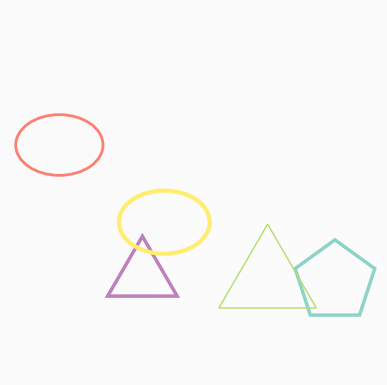[{"shape": "pentagon", "thickness": 2.5, "radius": 0.54, "center": [0.864, 0.269]}, {"shape": "oval", "thickness": 2, "radius": 0.56, "center": [0.153, 0.623]}, {"shape": "triangle", "thickness": 1, "radius": 0.73, "center": [0.691, 0.273]}, {"shape": "triangle", "thickness": 2.5, "radius": 0.52, "center": [0.367, 0.283]}, {"shape": "oval", "thickness": 3, "radius": 0.59, "center": [0.424, 0.423]}]